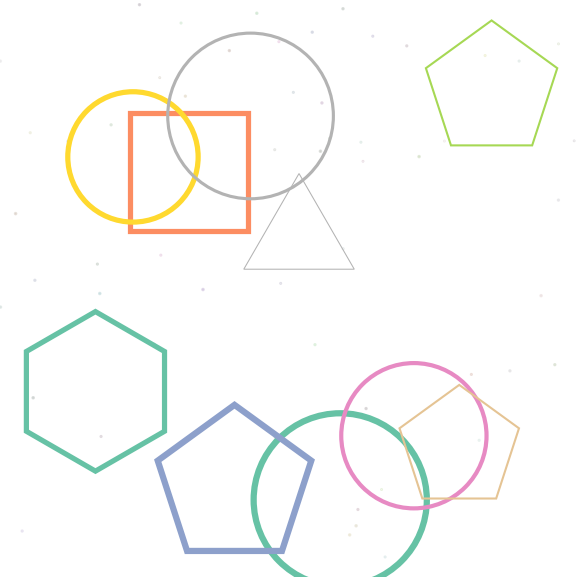[{"shape": "circle", "thickness": 3, "radius": 0.75, "center": [0.589, 0.134]}, {"shape": "hexagon", "thickness": 2.5, "radius": 0.69, "center": [0.165, 0.321]}, {"shape": "square", "thickness": 2.5, "radius": 0.51, "center": [0.328, 0.701]}, {"shape": "pentagon", "thickness": 3, "radius": 0.7, "center": [0.406, 0.158]}, {"shape": "circle", "thickness": 2, "radius": 0.63, "center": [0.717, 0.245]}, {"shape": "pentagon", "thickness": 1, "radius": 0.6, "center": [0.851, 0.844]}, {"shape": "circle", "thickness": 2.5, "radius": 0.56, "center": [0.23, 0.727]}, {"shape": "pentagon", "thickness": 1, "radius": 0.54, "center": [0.795, 0.224]}, {"shape": "circle", "thickness": 1.5, "radius": 0.72, "center": [0.434, 0.798]}, {"shape": "triangle", "thickness": 0.5, "radius": 0.55, "center": [0.518, 0.588]}]